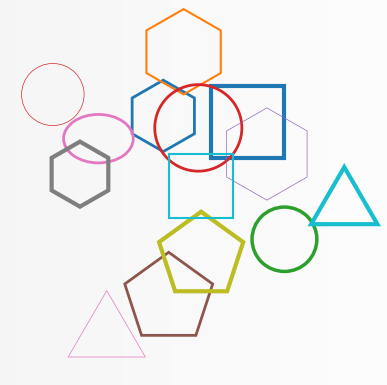[{"shape": "hexagon", "thickness": 2, "radius": 0.46, "center": [0.421, 0.699]}, {"shape": "square", "thickness": 3, "radius": 0.47, "center": [0.639, 0.682]}, {"shape": "hexagon", "thickness": 1.5, "radius": 0.55, "center": [0.474, 0.866]}, {"shape": "circle", "thickness": 2.5, "radius": 0.42, "center": [0.734, 0.379]}, {"shape": "circle", "thickness": 0.5, "radius": 0.4, "center": [0.136, 0.754]}, {"shape": "circle", "thickness": 2, "radius": 0.56, "center": [0.512, 0.668]}, {"shape": "hexagon", "thickness": 0.5, "radius": 0.6, "center": [0.689, 0.6]}, {"shape": "pentagon", "thickness": 2, "radius": 0.6, "center": [0.435, 0.225]}, {"shape": "triangle", "thickness": 0.5, "radius": 0.58, "center": [0.276, 0.13]}, {"shape": "oval", "thickness": 2, "radius": 0.45, "center": [0.254, 0.64]}, {"shape": "hexagon", "thickness": 3, "radius": 0.42, "center": [0.206, 0.548]}, {"shape": "pentagon", "thickness": 3, "radius": 0.57, "center": [0.519, 0.336]}, {"shape": "square", "thickness": 1.5, "radius": 0.41, "center": [0.519, 0.516]}, {"shape": "triangle", "thickness": 3, "radius": 0.49, "center": [0.888, 0.467]}]